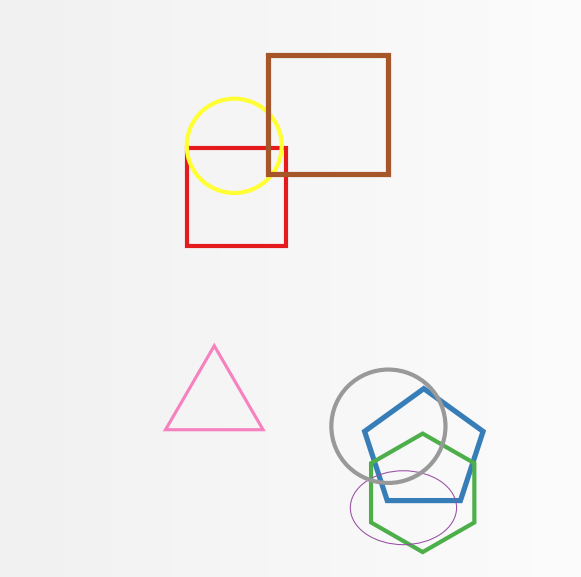[{"shape": "square", "thickness": 2, "radius": 0.42, "center": [0.407, 0.658]}, {"shape": "pentagon", "thickness": 2.5, "radius": 0.54, "center": [0.729, 0.219]}, {"shape": "hexagon", "thickness": 2, "radius": 0.51, "center": [0.727, 0.146]}, {"shape": "oval", "thickness": 0.5, "radius": 0.46, "center": [0.694, 0.12]}, {"shape": "circle", "thickness": 2, "radius": 0.41, "center": [0.403, 0.747]}, {"shape": "square", "thickness": 2.5, "radius": 0.52, "center": [0.564, 0.801]}, {"shape": "triangle", "thickness": 1.5, "radius": 0.48, "center": [0.369, 0.303]}, {"shape": "circle", "thickness": 2, "radius": 0.49, "center": [0.668, 0.261]}]